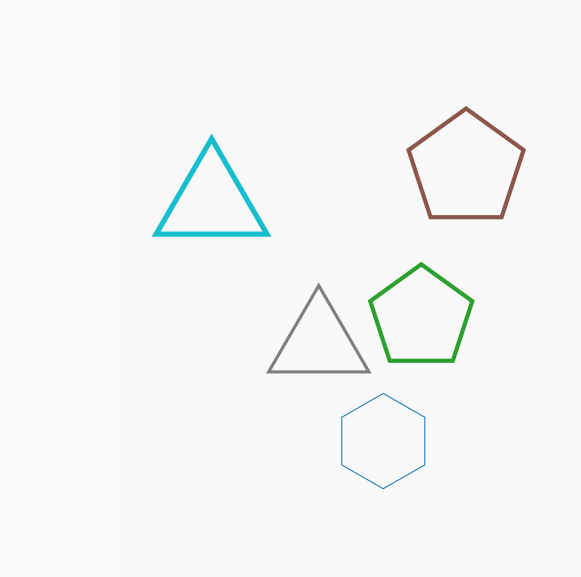[{"shape": "hexagon", "thickness": 0.5, "radius": 0.41, "center": [0.659, 0.235]}, {"shape": "pentagon", "thickness": 2, "radius": 0.46, "center": [0.725, 0.449]}, {"shape": "pentagon", "thickness": 2, "radius": 0.52, "center": [0.802, 0.707]}, {"shape": "triangle", "thickness": 1.5, "radius": 0.5, "center": [0.548, 0.405]}, {"shape": "triangle", "thickness": 2.5, "radius": 0.55, "center": [0.364, 0.649]}]